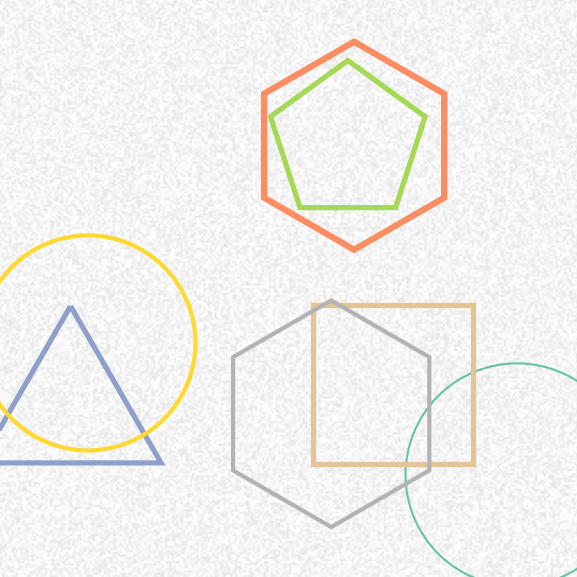[{"shape": "circle", "thickness": 1, "radius": 0.97, "center": [0.895, 0.177]}, {"shape": "hexagon", "thickness": 3, "radius": 0.9, "center": [0.613, 0.747]}, {"shape": "triangle", "thickness": 2.5, "radius": 0.91, "center": [0.122, 0.288]}, {"shape": "pentagon", "thickness": 2.5, "radius": 0.7, "center": [0.602, 0.754]}, {"shape": "circle", "thickness": 2, "radius": 0.93, "center": [0.152, 0.405]}, {"shape": "square", "thickness": 2.5, "radius": 0.69, "center": [0.68, 0.333]}, {"shape": "hexagon", "thickness": 2, "radius": 0.98, "center": [0.574, 0.283]}]